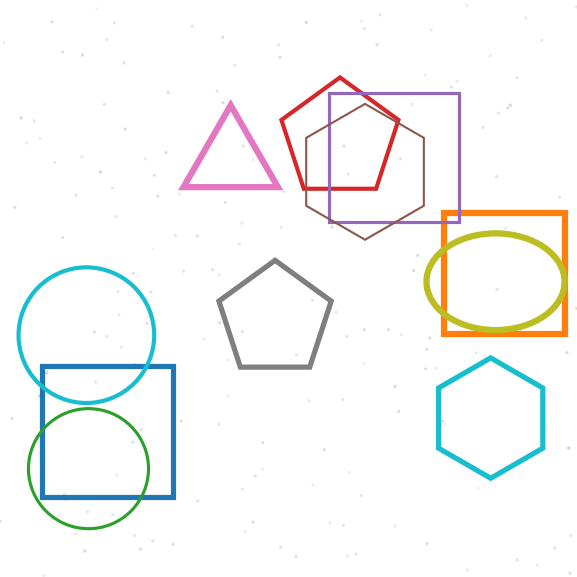[{"shape": "square", "thickness": 2.5, "radius": 0.57, "center": [0.186, 0.252]}, {"shape": "square", "thickness": 3, "radius": 0.52, "center": [0.874, 0.525]}, {"shape": "circle", "thickness": 1.5, "radius": 0.52, "center": [0.153, 0.188]}, {"shape": "pentagon", "thickness": 2, "radius": 0.53, "center": [0.589, 0.758]}, {"shape": "square", "thickness": 1.5, "radius": 0.56, "center": [0.682, 0.727]}, {"shape": "hexagon", "thickness": 1, "radius": 0.59, "center": [0.632, 0.702]}, {"shape": "triangle", "thickness": 3, "radius": 0.47, "center": [0.399, 0.722]}, {"shape": "pentagon", "thickness": 2.5, "radius": 0.51, "center": [0.476, 0.446]}, {"shape": "oval", "thickness": 3, "radius": 0.6, "center": [0.858, 0.511]}, {"shape": "hexagon", "thickness": 2.5, "radius": 0.52, "center": [0.85, 0.275]}, {"shape": "circle", "thickness": 2, "radius": 0.59, "center": [0.15, 0.419]}]